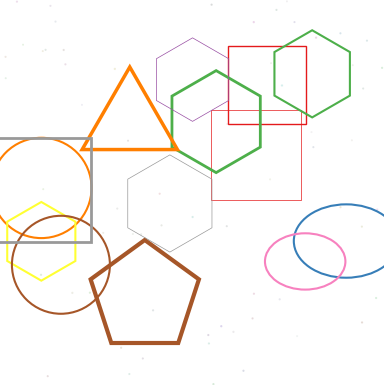[{"shape": "square", "thickness": 1, "radius": 0.51, "center": [0.692, 0.778]}, {"shape": "square", "thickness": 0.5, "radius": 0.58, "center": [0.664, 0.597]}, {"shape": "oval", "thickness": 1.5, "radius": 0.68, "center": [0.899, 0.374]}, {"shape": "hexagon", "thickness": 2, "radius": 0.66, "center": [0.561, 0.684]}, {"shape": "hexagon", "thickness": 1.5, "radius": 0.57, "center": [0.811, 0.808]}, {"shape": "hexagon", "thickness": 0.5, "radius": 0.54, "center": [0.5, 0.793]}, {"shape": "circle", "thickness": 1.5, "radius": 0.65, "center": [0.107, 0.512]}, {"shape": "triangle", "thickness": 2.5, "radius": 0.71, "center": [0.337, 0.683]}, {"shape": "hexagon", "thickness": 1.5, "radius": 0.51, "center": [0.107, 0.373]}, {"shape": "pentagon", "thickness": 3, "radius": 0.74, "center": [0.376, 0.229]}, {"shape": "circle", "thickness": 1.5, "radius": 0.64, "center": [0.158, 0.312]}, {"shape": "oval", "thickness": 1.5, "radius": 0.52, "center": [0.793, 0.321]}, {"shape": "hexagon", "thickness": 0.5, "radius": 0.63, "center": [0.441, 0.471]}, {"shape": "square", "thickness": 2, "radius": 0.68, "center": [0.1, 0.507]}]